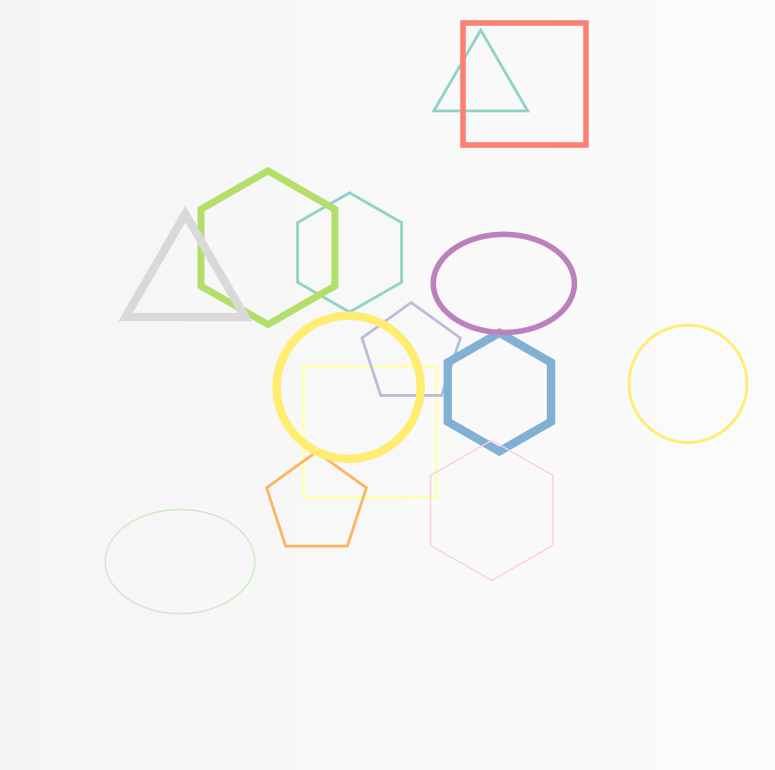[{"shape": "hexagon", "thickness": 1, "radius": 0.39, "center": [0.451, 0.672]}, {"shape": "triangle", "thickness": 1, "radius": 0.35, "center": [0.62, 0.891]}, {"shape": "square", "thickness": 1, "radius": 0.43, "center": [0.477, 0.44]}, {"shape": "pentagon", "thickness": 1, "radius": 0.33, "center": [0.531, 0.54]}, {"shape": "square", "thickness": 2, "radius": 0.39, "center": [0.677, 0.891]}, {"shape": "hexagon", "thickness": 3, "radius": 0.38, "center": [0.644, 0.491]}, {"shape": "pentagon", "thickness": 1, "radius": 0.34, "center": [0.408, 0.346]}, {"shape": "hexagon", "thickness": 2.5, "radius": 0.5, "center": [0.346, 0.678]}, {"shape": "hexagon", "thickness": 0.5, "radius": 0.46, "center": [0.634, 0.337]}, {"shape": "triangle", "thickness": 3, "radius": 0.45, "center": [0.239, 0.633]}, {"shape": "oval", "thickness": 2, "radius": 0.46, "center": [0.65, 0.632]}, {"shape": "oval", "thickness": 0.5, "radius": 0.48, "center": [0.232, 0.271]}, {"shape": "circle", "thickness": 3, "radius": 0.46, "center": [0.45, 0.497]}, {"shape": "circle", "thickness": 1, "radius": 0.38, "center": [0.888, 0.501]}]